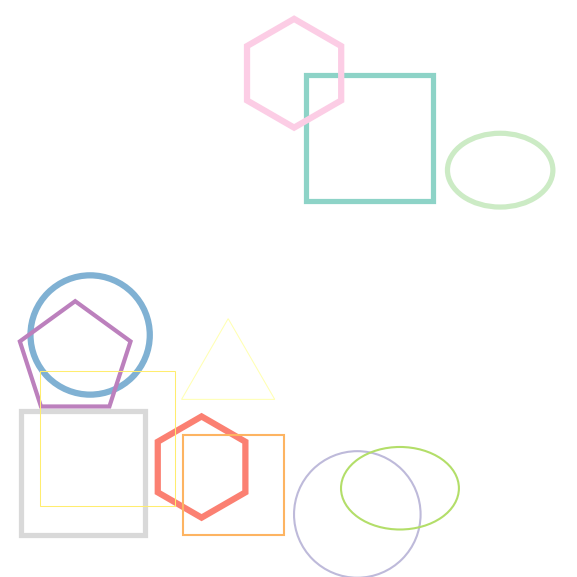[{"shape": "square", "thickness": 2.5, "radius": 0.55, "center": [0.64, 0.76]}, {"shape": "triangle", "thickness": 0.5, "radius": 0.47, "center": [0.395, 0.354]}, {"shape": "circle", "thickness": 1, "radius": 0.55, "center": [0.619, 0.108]}, {"shape": "hexagon", "thickness": 3, "radius": 0.44, "center": [0.349, 0.19]}, {"shape": "circle", "thickness": 3, "radius": 0.52, "center": [0.156, 0.419]}, {"shape": "square", "thickness": 1, "radius": 0.44, "center": [0.404, 0.159]}, {"shape": "oval", "thickness": 1, "radius": 0.51, "center": [0.693, 0.154]}, {"shape": "hexagon", "thickness": 3, "radius": 0.47, "center": [0.509, 0.872]}, {"shape": "square", "thickness": 2.5, "radius": 0.53, "center": [0.144, 0.18]}, {"shape": "pentagon", "thickness": 2, "radius": 0.5, "center": [0.13, 0.377]}, {"shape": "oval", "thickness": 2.5, "radius": 0.46, "center": [0.866, 0.704]}, {"shape": "square", "thickness": 0.5, "radius": 0.58, "center": [0.187, 0.24]}]